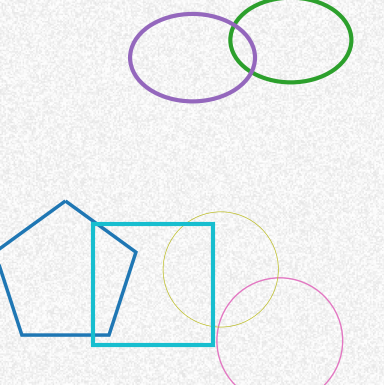[{"shape": "pentagon", "thickness": 2.5, "radius": 0.96, "center": [0.17, 0.285]}, {"shape": "oval", "thickness": 3, "radius": 0.79, "center": [0.756, 0.896]}, {"shape": "oval", "thickness": 3, "radius": 0.81, "center": [0.5, 0.85]}, {"shape": "circle", "thickness": 1, "radius": 0.82, "center": [0.727, 0.115]}, {"shape": "circle", "thickness": 0.5, "radius": 0.75, "center": [0.573, 0.3]}, {"shape": "square", "thickness": 3, "radius": 0.78, "center": [0.397, 0.261]}]